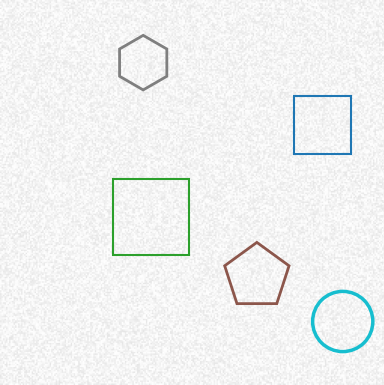[{"shape": "square", "thickness": 1.5, "radius": 0.37, "center": [0.838, 0.675]}, {"shape": "square", "thickness": 1.5, "radius": 0.49, "center": [0.393, 0.436]}, {"shape": "pentagon", "thickness": 2, "radius": 0.44, "center": [0.667, 0.282]}, {"shape": "hexagon", "thickness": 2, "radius": 0.35, "center": [0.372, 0.837]}, {"shape": "circle", "thickness": 2.5, "radius": 0.39, "center": [0.89, 0.165]}]